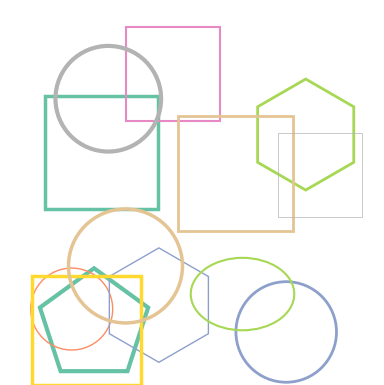[{"shape": "square", "thickness": 2.5, "radius": 0.73, "center": [0.264, 0.603]}, {"shape": "pentagon", "thickness": 3, "radius": 0.74, "center": [0.244, 0.155]}, {"shape": "circle", "thickness": 1, "radius": 0.53, "center": [0.186, 0.197]}, {"shape": "circle", "thickness": 2, "radius": 0.65, "center": [0.743, 0.138]}, {"shape": "hexagon", "thickness": 1, "radius": 0.74, "center": [0.413, 0.208]}, {"shape": "square", "thickness": 1.5, "radius": 0.61, "center": [0.45, 0.808]}, {"shape": "oval", "thickness": 1.5, "radius": 0.67, "center": [0.63, 0.236]}, {"shape": "hexagon", "thickness": 2, "radius": 0.72, "center": [0.794, 0.651]}, {"shape": "square", "thickness": 2.5, "radius": 0.71, "center": [0.225, 0.141]}, {"shape": "square", "thickness": 2, "radius": 0.75, "center": [0.611, 0.549]}, {"shape": "circle", "thickness": 2.5, "radius": 0.74, "center": [0.326, 0.309]}, {"shape": "circle", "thickness": 3, "radius": 0.69, "center": [0.281, 0.744]}, {"shape": "square", "thickness": 0.5, "radius": 0.54, "center": [0.83, 0.545]}]